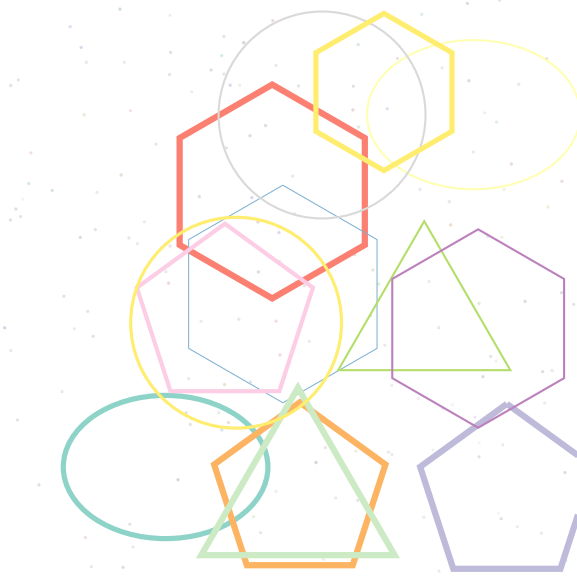[{"shape": "oval", "thickness": 2.5, "radius": 0.89, "center": [0.287, 0.19]}, {"shape": "oval", "thickness": 1, "radius": 0.92, "center": [0.82, 0.801]}, {"shape": "pentagon", "thickness": 3, "radius": 0.79, "center": [0.878, 0.142]}, {"shape": "hexagon", "thickness": 3, "radius": 0.93, "center": [0.471, 0.668]}, {"shape": "hexagon", "thickness": 0.5, "radius": 0.94, "center": [0.49, 0.49]}, {"shape": "pentagon", "thickness": 3, "radius": 0.78, "center": [0.519, 0.147]}, {"shape": "triangle", "thickness": 1, "radius": 0.86, "center": [0.735, 0.444]}, {"shape": "pentagon", "thickness": 2, "radius": 0.8, "center": [0.389, 0.451]}, {"shape": "circle", "thickness": 1, "radius": 0.9, "center": [0.558, 0.8]}, {"shape": "hexagon", "thickness": 1, "radius": 0.86, "center": [0.828, 0.43]}, {"shape": "triangle", "thickness": 3, "radius": 0.97, "center": [0.516, 0.134]}, {"shape": "circle", "thickness": 1.5, "radius": 0.91, "center": [0.409, 0.44]}, {"shape": "hexagon", "thickness": 2.5, "radius": 0.68, "center": [0.665, 0.84]}]